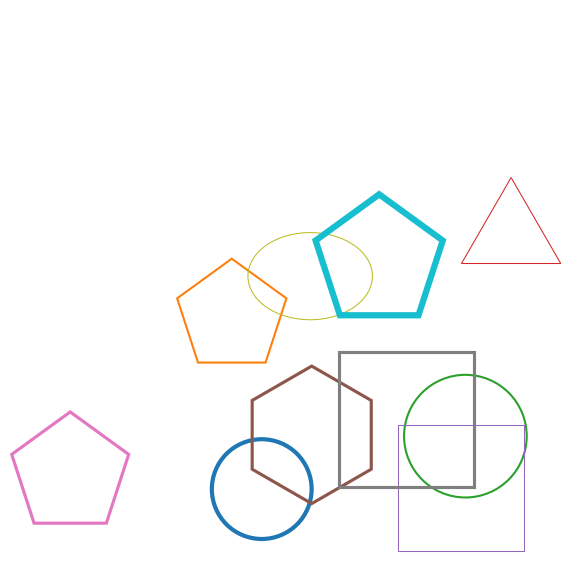[{"shape": "circle", "thickness": 2, "radius": 0.43, "center": [0.453, 0.152]}, {"shape": "pentagon", "thickness": 1, "radius": 0.5, "center": [0.401, 0.452]}, {"shape": "circle", "thickness": 1, "radius": 0.53, "center": [0.806, 0.244]}, {"shape": "triangle", "thickness": 0.5, "radius": 0.5, "center": [0.885, 0.592]}, {"shape": "square", "thickness": 0.5, "radius": 0.55, "center": [0.799, 0.154]}, {"shape": "hexagon", "thickness": 1.5, "radius": 0.6, "center": [0.54, 0.246]}, {"shape": "pentagon", "thickness": 1.5, "radius": 0.53, "center": [0.122, 0.179]}, {"shape": "square", "thickness": 1.5, "radius": 0.58, "center": [0.703, 0.273]}, {"shape": "oval", "thickness": 0.5, "radius": 0.54, "center": [0.537, 0.521]}, {"shape": "pentagon", "thickness": 3, "radius": 0.58, "center": [0.657, 0.547]}]